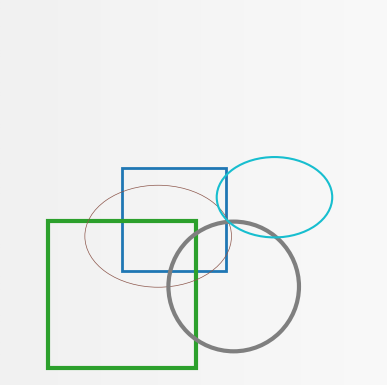[{"shape": "square", "thickness": 2, "radius": 0.67, "center": [0.449, 0.431]}, {"shape": "square", "thickness": 3, "radius": 0.95, "center": [0.315, 0.236]}, {"shape": "oval", "thickness": 0.5, "radius": 0.95, "center": [0.408, 0.386]}, {"shape": "circle", "thickness": 3, "radius": 0.84, "center": [0.603, 0.256]}, {"shape": "oval", "thickness": 1.5, "radius": 0.75, "center": [0.708, 0.488]}]